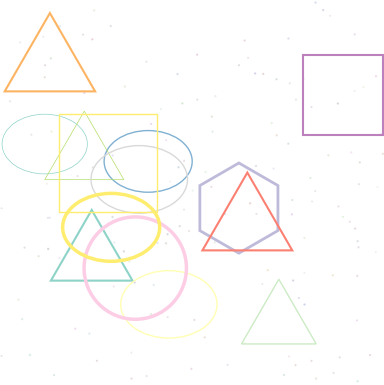[{"shape": "triangle", "thickness": 1.5, "radius": 0.61, "center": [0.238, 0.332]}, {"shape": "oval", "thickness": 0.5, "radius": 0.55, "center": [0.116, 0.626]}, {"shape": "oval", "thickness": 1, "radius": 0.63, "center": [0.439, 0.209]}, {"shape": "hexagon", "thickness": 2, "radius": 0.59, "center": [0.621, 0.46]}, {"shape": "triangle", "thickness": 1.5, "radius": 0.67, "center": [0.642, 0.417]}, {"shape": "oval", "thickness": 1, "radius": 0.57, "center": [0.385, 0.581]}, {"shape": "triangle", "thickness": 1.5, "radius": 0.68, "center": [0.13, 0.83]}, {"shape": "triangle", "thickness": 0.5, "radius": 0.59, "center": [0.219, 0.593]}, {"shape": "circle", "thickness": 2.5, "radius": 0.66, "center": [0.351, 0.304]}, {"shape": "oval", "thickness": 1, "radius": 0.63, "center": [0.362, 0.534]}, {"shape": "square", "thickness": 1.5, "radius": 0.52, "center": [0.89, 0.753]}, {"shape": "triangle", "thickness": 1, "radius": 0.56, "center": [0.724, 0.163]}, {"shape": "oval", "thickness": 2.5, "radius": 0.63, "center": [0.289, 0.41]}, {"shape": "square", "thickness": 1, "radius": 0.64, "center": [0.28, 0.576]}]